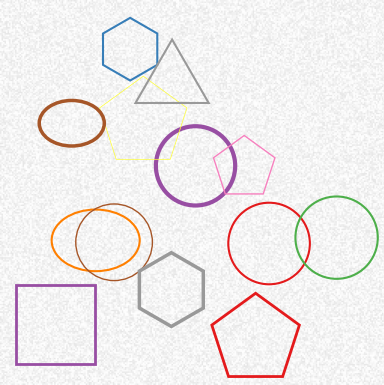[{"shape": "circle", "thickness": 1.5, "radius": 0.53, "center": [0.699, 0.368]}, {"shape": "pentagon", "thickness": 2, "radius": 0.6, "center": [0.664, 0.119]}, {"shape": "hexagon", "thickness": 1.5, "radius": 0.41, "center": [0.338, 0.872]}, {"shape": "circle", "thickness": 1.5, "radius": 0.53, "center": [0.874, 0.383]}, {"shape": "circle", "thickness": 3, "radius": 0.51, "center": [0.508, 0.569]}, {"shape": "square", "thickness": 2, "radius": 0.51, "center": [0.144, 0.158]}, {"shape": "oval", "thickness": 1.5, "radius": 0.57, "center": [0.249, 0.376]}, {"shape": "pentagon", "thickness": 0.5, "radius": 0.6, "center": [0.372, 0.683]}, {"shape": "circle", "thickness": 1, "radius": 0.5, "center": [0.296, 0.371]}, {"shape": "oval", "thickness": 2.5, "radius": 0.42, "center": [0.186, 0.68]}, {"shape": "pentagon", "thickness": 1, "radius": 0.42, "center": [0.634, 0.564]}, {"shape": "hexagon", "thickness": 2.5, "radius": 0.48, "center": [0.445, 0.248]}, {"shape": "triangle", "thickness": 1.5, "radius": 0.55, "center": [0.447, 0.787]}]